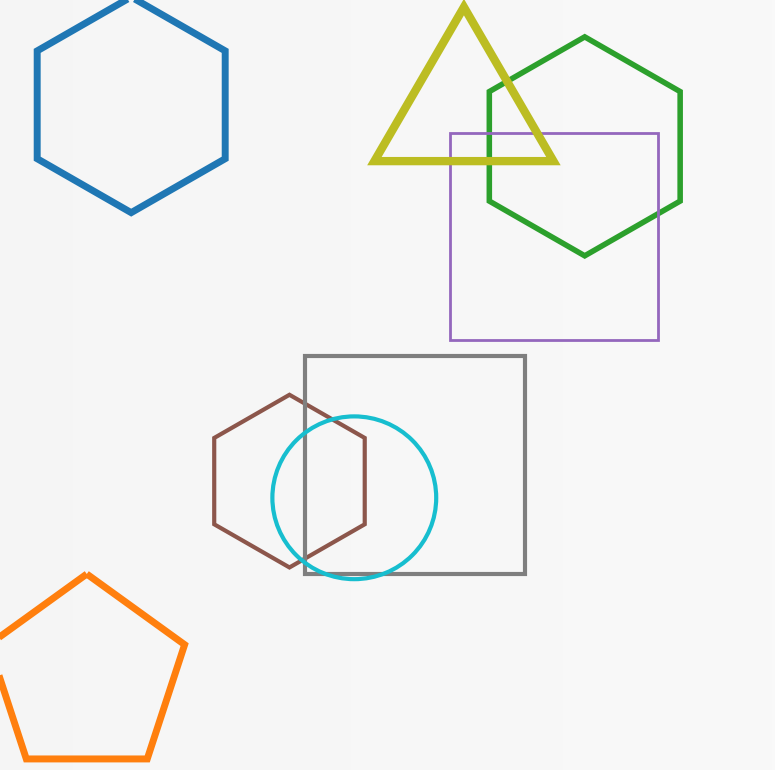[{"shape": "hexagon", "thickness": 2.5, "radius": 0.7, "center": [0.169, 0.864]}, {"shape": "pentagon", "thickness": 2.5, "radius": 0.66, "center": [0.112, 0.122]}, {"shape": "hexagon", "thickness": 2, "radius": 0.71, "center": [0.754, 0.81]}, {"shape": "square", "thickness": 1, "radius": 0.67, "center": [0.715, 0.692]}, {"shape": "hexagon", "thickness": 1.5, "radius": 0.56, "center": [0.374, 0.375]}, {"shape": "square", "thickness": 1.5, "radius": 0.71, "center": [0.535, 0.396]}, {"shape": "triangle", "thickness": 3, "radius": 0.67, "center": [0.599, 0.857]}, {"shape": "circle", "thickness": 1.5, "radius": 0.53, "center": [0.457, 0.354]}]